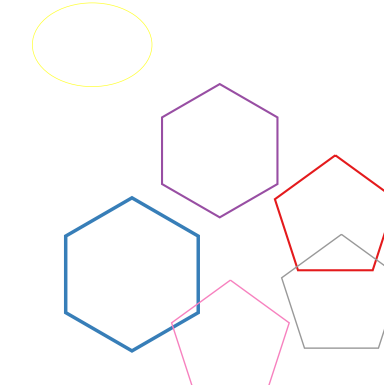[{"shape": "pentagon", "thickness": 1.5, "radius": 0.83, "center": [0.871, 0.432]}, {"shape": "hexagon", "thickness": 2.5, "radius": 0.99, "center": [0.343, 0.287]}, {"shape": "hexagon", "thickness": 1.5, "radius": 0.87, "center": [0.571, 0.609]}, {"shape": "oval", "thickness": 0.5, "radius": 0.78, "center": [0.239, 0.884]}, {"shape": "pentagon", "thickness": 1, "radius": 0.8, "center": [0.598, 0.112]}, {"shape": "pentagon", "thickness": 1, "radius": 0.82, "center": [0.887, 0.228]}]